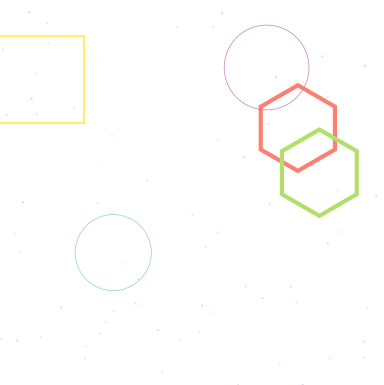[{"shape": "circle", "thickness": 0.5, "radius": 0.49, "center": [0.294, 0.344]}, {"shape": "hexagon", "thickness": 3, "radius": 0.56, "center": [0.774, 0.667]}, {"shape": "hexagon", "thickness": 3, "radius": 0.56, "center": [0.83, 0.551]}, {"shape": "circle", "thickness": 0.5, "radius": 0.55, "center": [0.692, 0.825]}, {"shape": "square", "thickness": 1.5, "radius": 0.57, "center": [0.105, 0.793]}]